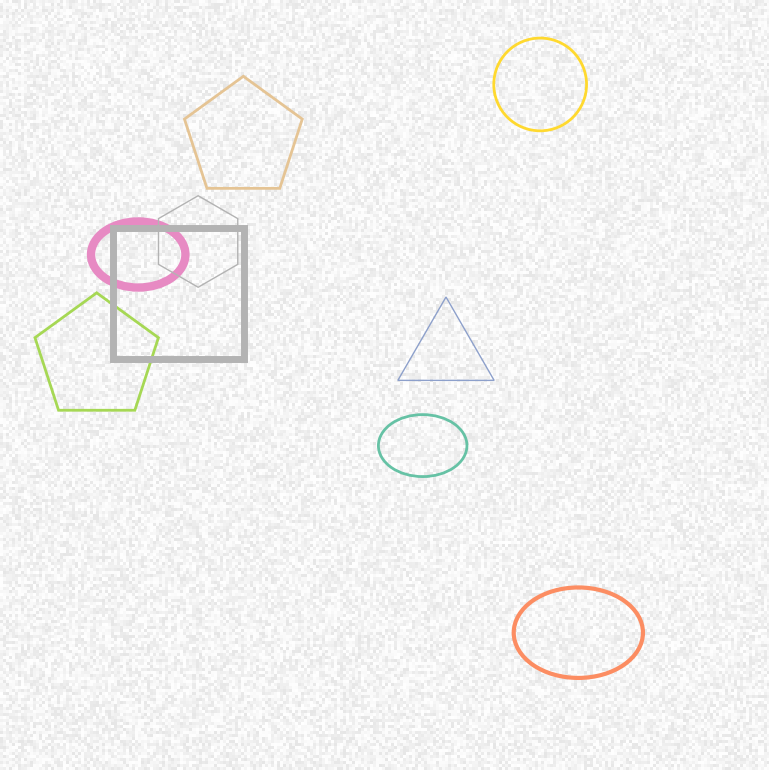[{"shape": "oval", "thickness": 1, "radius": 0.29, "center": [0.549, 0.421]}, {"shape": "oval", "thickness": 1.5, "radius": 0.42, "center": [0.751, 0.178]}, {"shape": "triangle", "thickness": 0.5, "radius": 0.36, "center": [0.579, 0.542]}, {"shape": "oval", "thickness": 3, "radius": 0.31, "center": [0.18, 0.669]}, {"shape": "pentagon", "thickness": 1, "radius": 0.42, "center": [0.126, 0.535]}, {"shape": "circle", "thickness": 1, "radius": 0.3, "center": [0.702, 0.89]}, {"shape": "pentagon", "thickness": 1, "radius": 0.4, "center": [0.316, 0.82]}, {"shape": "square", "thickness": 2.5, "radius": 0.42, "center": [0.232, 0.619]}, {"shape": "hexagon", "thickness": 0.5, "radius": 0.3, "center": [0.257, 0.686]}]